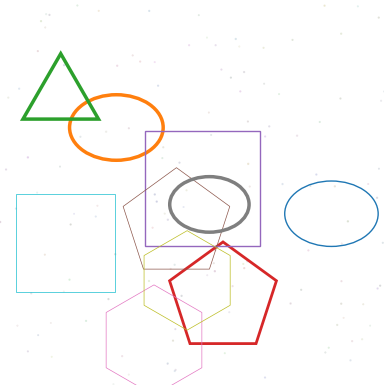[{"shape": "oval", "thickness": 1, "radius": 0.61, "center": [0.861, 0.445]}, {"shape": "oval", "thickness": 2.5, "radius": 0.61, "center": [0.302, 0.669]}, {"shape": "triangle", "thickness": 2.5, "radius": 0.57, "center": [0.158, 0.747]}, {"shape": "pentagon", "thickness": 2, "radius": 0.73, "center": [0.579, 0.226]}, {"shape": "square", "thickness": 1, "radius": 0.75, "center": [0.525, 0.511]}, {"shape": "pentagon", "thickness": 0.5, "radius": 0.73, "center": [0.458, 0.419]}, {"shape": "hexagon", "thickness": 0.5, "radius": 0.72, "center": [0.4, 0.117]}, {"shape": "oval", "thickness": 2.5, "radius": 0.52, "center": [0.544, 0.469]}, {"shape": "hexagon", "thickness": 0.5, "radius": 0.65, "center": [0.486, 0.272]}, {"shape": "square", "thickness": 0.5, "radius": 0.64, "center": [0.17, 0.369]}]